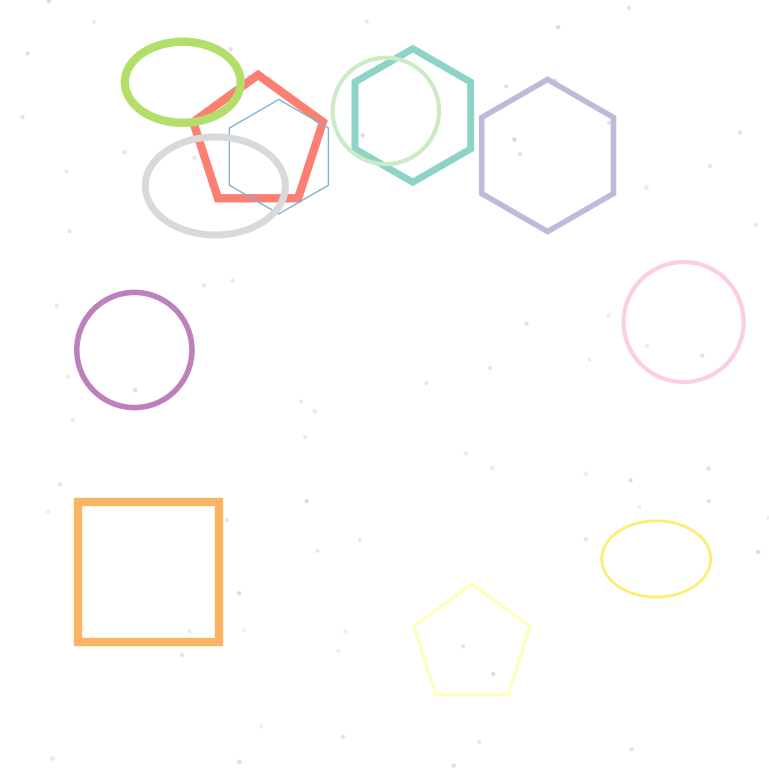[{"shape": "hexagon", "thickness": 2.5, "radius": 0.43, "center": [0.536, 0.85]}, {"shape": "pentagon", "thickness": 1, "radius": 0.4, "center": [0.613, 0.162]}, {"shape": "hexagon", "thickness": 2, "radius": 0.49, "center": [0.711, 0.798]}, {"shape": "pentagon", "thickness": 3, "radius": 0.44, "center": [0.335, 0.814]}, {"shape": "hexagon", "thickness": 0.5, "radius": 0.37, "center": [0.362, 0.797]}, {"shape": "square", "thickness": 3, "radius": 0.46, "center": [0.193, 0.257]}, {"shape": "oval", "thickness": 3, "radius": 0.38, "center": [0.237, 0.893]}, {"shape": "circle", "thickness": 1.5, "radius": 0.39, "center": [0.888, 0.582]}, {"shape": "oval", "thickness": 2.5, "radius": 0.45, "center": [0.28, 0.758]}, {"shape": "circle", "thickness": 2, "radius": 0.37, "center": [0.175, 0.545]}, {"shape": "circle", "thickness": 1.5, "radius": 0.35, "center": [0.501, 0.856]}, {"shape": "oval", "thickness": 1, "radius": 0.35, "center": [0.852, 0.274]}]